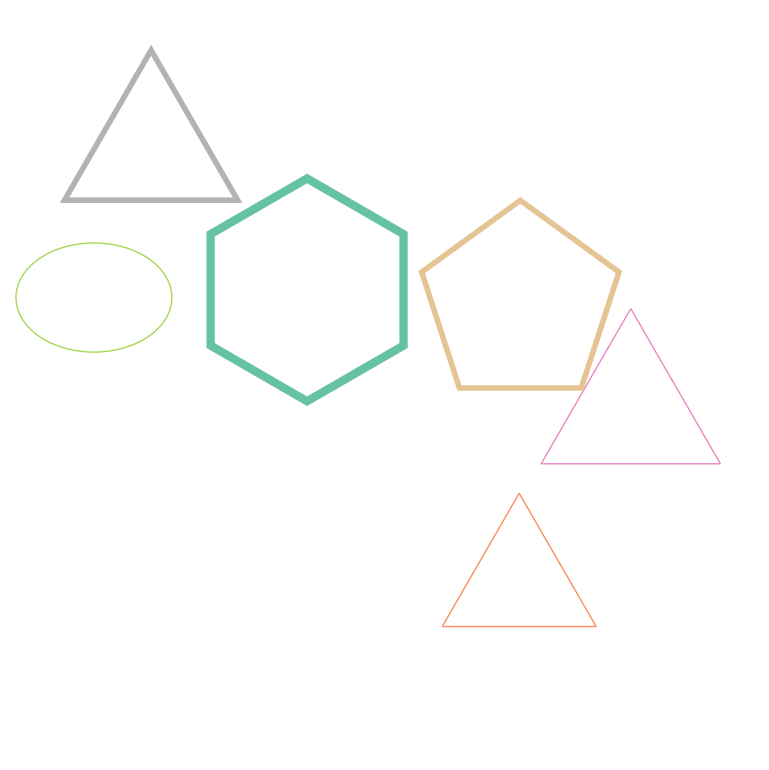[{"shape": "hexagon", "thickness": 3, "radius": 0.72, "center": [0.399, 0.624]}, {"shape": "triangle", "thickness": 0.5, "radius": 0.58, "center": [0.674, 0.244]}, {"shape": "triangle", "thickness": 0.5, "radius": 0.67, "center": [0.819, 0.465]}, {"shape": "oval", "thickness": 0.5, "radius": 0.51, "center": [0.122, 0.614]}, {"shape": "pentagon", "thickness": 2, "radius": 0.67, "center": [0.676, 0.605]}, {"shape": "triangle", "thickness": 2, "radius": 0.65, "center": [0.196, 0.805]}]